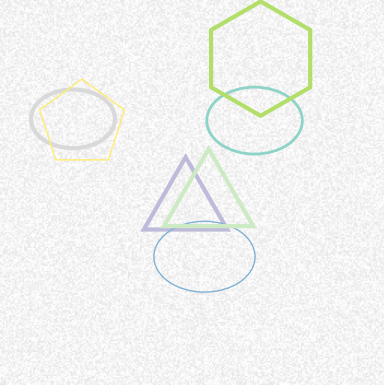[{"shape": "oval", "thickness": 2, "radius": 0.62, "center": [0.661, 0.687]}, {"shape": "triangle", "thickness": 3, "radius": 0.63, "center": [0.482, 0.466]}, {"shape": "oval", "thickness": 1, "radius": 0.66, "center": [0.531, 0.333]}, {"shape": "hexagon", "thickness": 3, "radius": 0.74, "center": [0.677, 0.848]}, {"shape": "oval", "thickness": 3, "radius": 0.54, "center": [0.19, 0.691]}, {"shape": "triangle", "thickness": 3, "radius": 0.67, "center": [0.542, 0.48]}, {"shape": "pentagon", "thickness": 1, "radius": 0.58, "center": [0.213, 0.679]}]